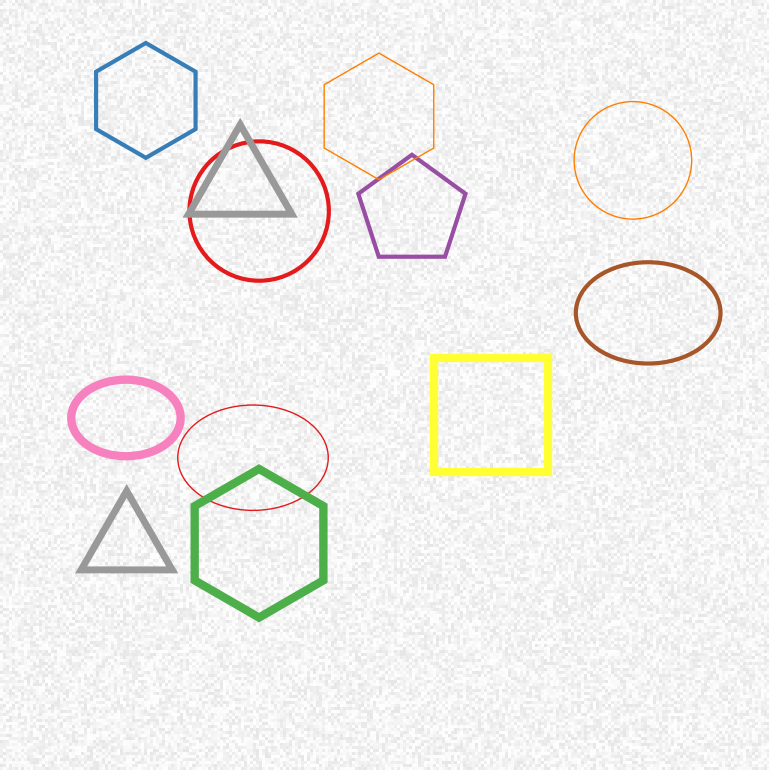[{"shape": "oval", "thickness": 0.5, "radius": 0.49, "center": [0.329, 0.406]}, {"shape": "circle", "thickness": 1.5, "radius": 0.45, "center": [0.337, 0.726]}, {"shape": "hexagon", "thickness": 1.5, "radius": 0.37, "center": [0.189, 0.87]}, {"shape": "hexagon", "thickness": 3, "radius": 0.48, "center": [0.336, 0.294]}, {"shape": "pentagon", "thickness": 1.5, "radius": 0.37, "center": [0.535, 0.726]}, {"shape": "circle", "thickness": 0.5, "radius": 0.38, "center": [0.822, 0.792]}, {"shape": "hexagon", "thickness": 0.5, "radius": 0.41, "center": [0.492, 0.849]}, {"shape": "square", "thickness": 3, "radius": 0.37, "center": [0.638, 0.461]}, {"shape": "oval", "thickness": 1.5, "radius": 0.47, "center": [0.842, 0.594]}, {"shape": "oval", "thickness": 3, "radius": 0.36, "center": [0.164, 0.457]}, {"shape": "triangle", "thickness": 2.5, "radius": 0.34, "center": [0.165, 0.294]}, {"shape": "triangle", "thickness": 2.5, "radius": 0.39, "center": [0.312, 0.761]}]